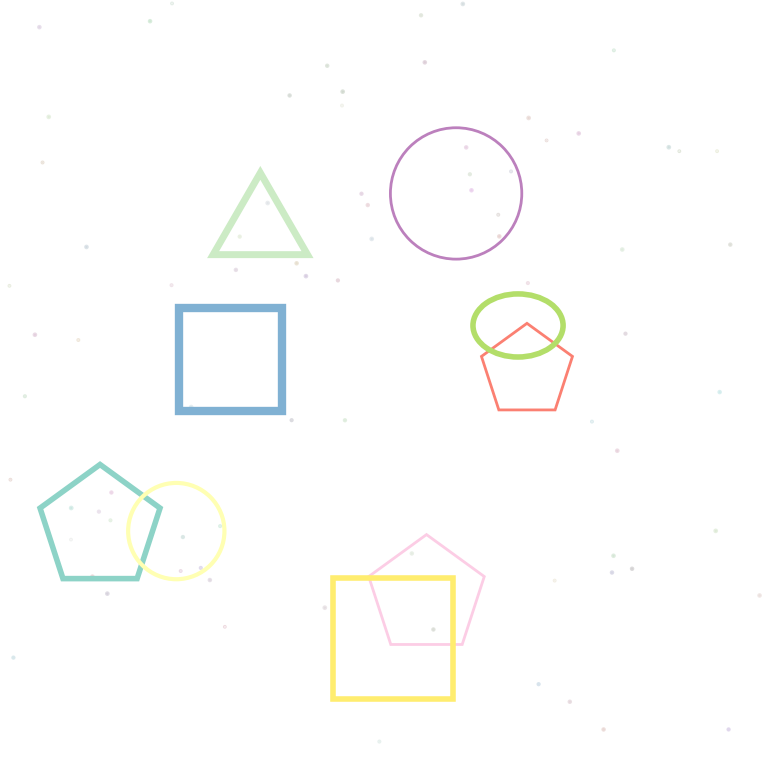[{"shape": "pentagon", "thickness": 2, "radius": 0.41, "center": [0.13, 0.315]}, {"shape": "circle", "thickness": 1.5, "radius": 0.31, "center": [0.229, 0.31]}, {"shape": "pentagon", "thickness": 1, "radius": 0.31, "center": [0.684, 0.518]}, {"shape": "square", "thickness": 3, "radius": 0.33, "center": [0.3, 0.534]}, {"shape": "oval", "thickness": 2, "radius": 0.29, "center": [0.673, 0.577]}, {"shape": "pentagon", "thickness": 1, "radius": 0.39, "center": [0.554, 0.227]}, {"shape": "circle", "thickness": 1, "radius": 0.43, "center": [0.592, 0.749]}, {"shape": "triangle", "thickness": 2.5, "radius": 0.35, "center": [0.338, 0.705]}, {"shape": "square", "thickness": 2, "radius": 0.39, "center": [0.511, 0.171]}]